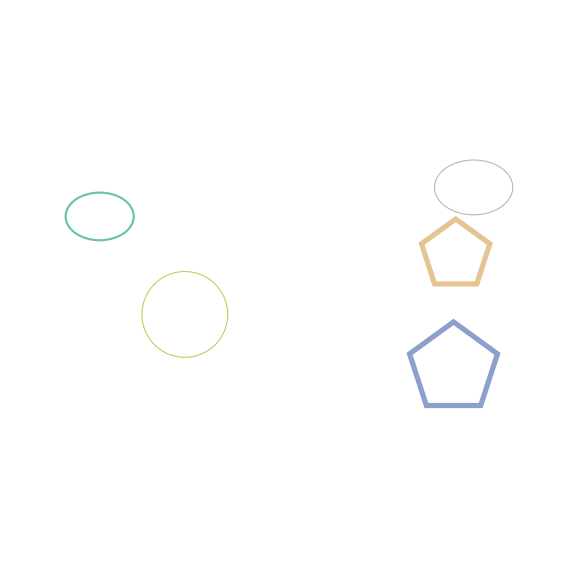[{"shape": "oval", "thickness": 1, "radius": 0.29, "center": [0.173, 0.624]}, {"shape": "pentagon", "thickness": 2.5, "radius": 0.4, "center": [0.785, 0.362]}, {"shape": "circle", "thickness": 0.5, "radius": 0.37, "center": [0.32, 0.455]}, {"shape": "pentagon", "thickness": 2.5, "radius": 0.31, "center": [0.789, 0.558]}, {"shape": "oval", "thickness": 0.5, "radius": 0.34, "center": [0.82, 0.675]}]